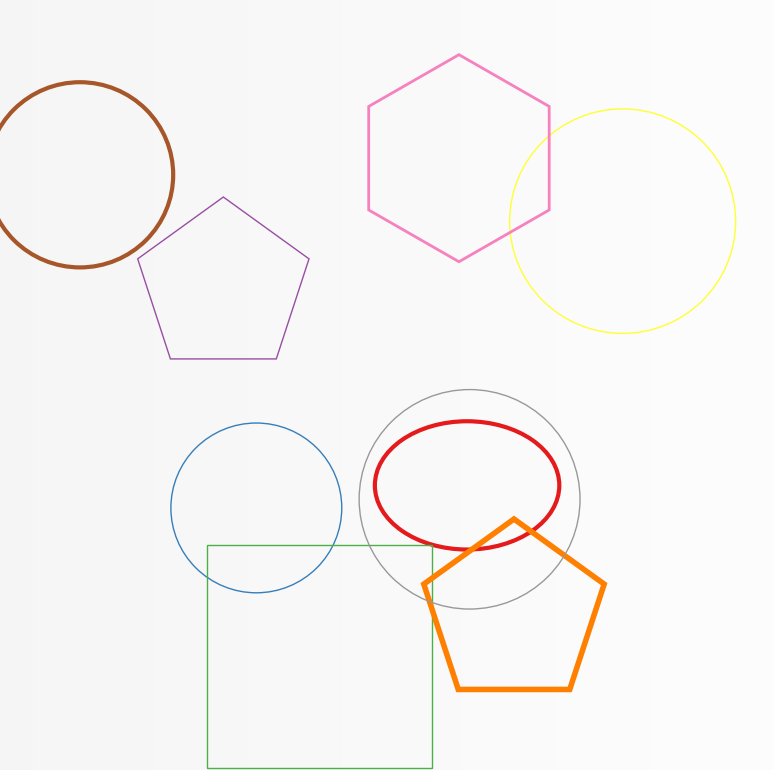[{"shape": "oval", "thickness": 1.5, "radius": 0.59, "center": [0.603, 0.37]}, {"shape": "circle", "thickness": 0.5, "radius": 0.55, "center": [0.331, 0.34]}, {"shape": "square", "thickness": 0.5, "radius": 0.73, "center": [0.412, 0.147]}, {"shape": "pentagon", "thickness": 0.5, "radius": 0.58, "center": [0.288, 0.628]}, {"shape": "pentagon", "thickness": 2, "radius": 0.61, "center": [0.663, 0.204]}, {"shape": "circle", "thickness": 0.5, "radius": 0.73, "center": [0.803, 0.713]}, {"shape": "circle", "thickness": 1.5, "radius": 0.6, "center": [0.103, 0.773]}, {"shape": "hexagon", "thickness": 1, "radius": 0.67, "center": [0.592, 0.795]}, {"shape": "circle", "thickness": 0.5, "radius": 0.71, "center": [0.606, 0.352]}]